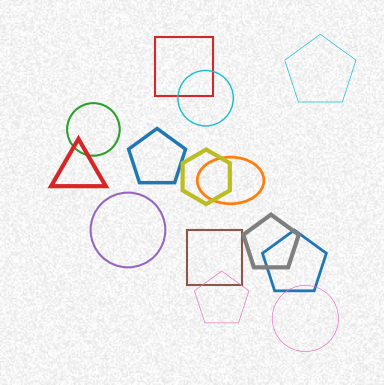[{"shape": "pentagon", "thickness": 2.5, "radius": 0.39, "center": [0.408, 0.588]}, {"shape": "pentagon", "thickness": 2, "radius": 0.44, "center": [0.765, 0.315]}, {"shape": "oval", "thickness": 2, "radius": 0.43, "center": [0.599, 0.531]}, {"shape": "circle", "thickness": 1.5, "radius": 0.34, "center": [0.243, 0.664]}, {"shape": "square", "thickness": 1.5, "radius": 0.38, "center": [0.477, 0.827]}, {"shape": "triangle", "thickness": 3, "radius": 0.41, "center": [0.204, 0.557]}, {"shape": "circle", "thickness": 1.5, "radius": 0.49, "center": [0.332, 0.403]}, {"shape": "square", "thickness": 1.5, "radius": 0.36, "center": [0.557, 0.332]}, {"shape": "circle", "thickness": 0.5, "radius": 0.43, "center": [0.793, 0.173]}, {"shape": "pentagon", "thickness": 0.5, "radius": 0.37, "center": [0.576, 0.222]}, {"shape": "pentagon", "thickness": 3, "radius": 0.38, "center": [0.704, 0.367]}, {"shape": "hexagon", "thickness": 3, "radius": 0.35, "center": [0.536, 0.541]}, {"shape": "pentagon", "thickness": 0.5, "radius": 0.49, "center": [0.832, 0.814]}, {"shape": "circle", "thickness": 1, "radius": 0.36, "center": [0.534, 0.745]}]